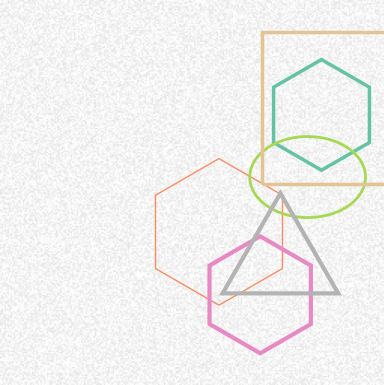[{"shape": "hexagon", "thickness": 2.5, "radius": 0.72, "center": [0.835, 0.702]}, {"shape": "hexagon", "thickness": 1, "radius": 0.95, "center": [0.569, 0.398]}, {"shape": "hexagon", "thickness": 3, "radius": 0.76, "center": [0.676, 0.234]}, {"shape": "oval", "thickness": 2, "radius": 0.75, "center": [0.799, 0.54]}, {"shape": "square", "thickness": 2.5, "radius": 0.98, "center": [0.878, 0.719]}, {"shape": "triangle", "thickness": 3, "radius": 0.87, "center": [0.728, 0.325]}]